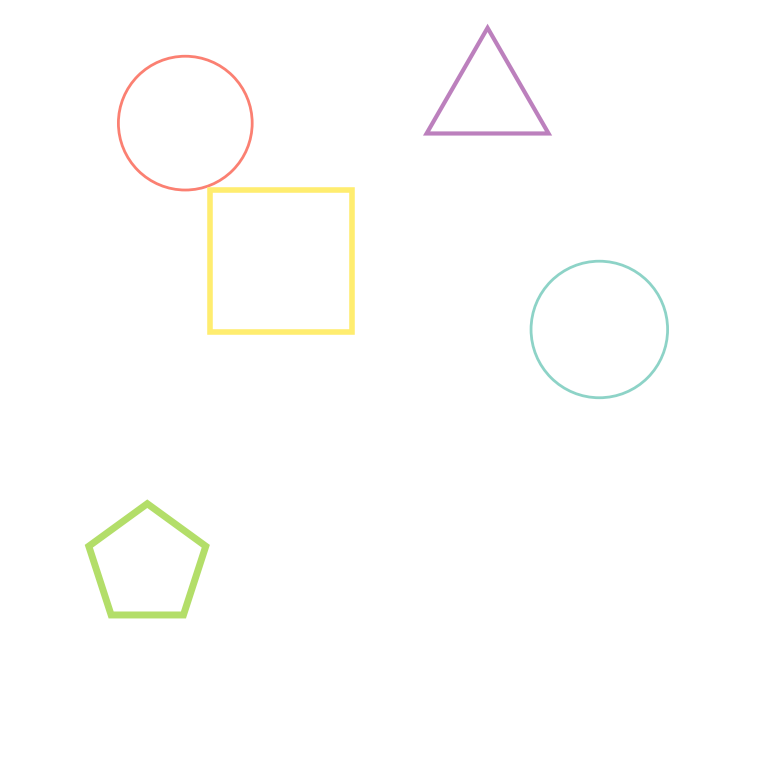[{"shape": "circle", "thickness": 1, "radius": 0.44, "center": [0.778, 0.572]}, {"shape": "circle", "thickness": 1, "radius": 0.43, "center": [0.241, 0.84]}, {"shape": "pentagon", "thickness": 2.5, "radius": 0.4, "center": [0.191, 0.266]}, {"shape": "triangle", "thickness": 1.5, "radius": 0.46, "center": [0.633, 0.872]}, {"shape": "square", "thickness": 2, "radius": 0.46, "center": [0.365, 0.661]}]